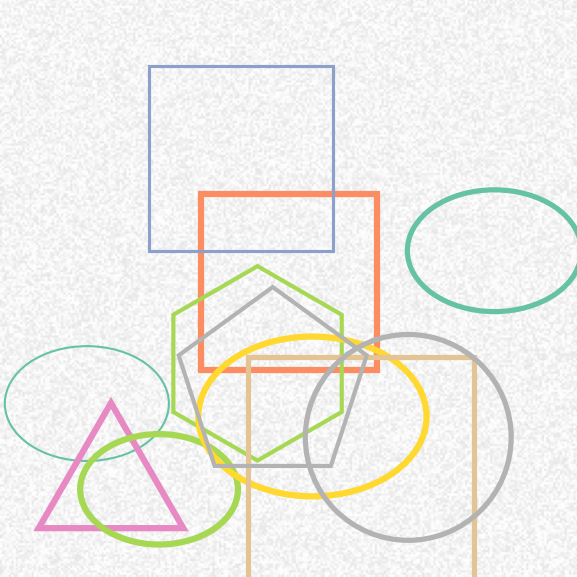[{"shape": "oval", "thickness": 1, "radius": 0.71, "center": [0.15, 0.3]}, {"shape": "oval", "thickness": 2.5, "radius": 0.75, "center": [0.856, 0.565]}, {"shape": "square", "thickness": 3, "radius": 0.76, "center": [0.5, 0.511]}, {"shape": "square", "thickness": 1.5, "radius": 0.8, "center": [0.417, 0.725]}, {"shape": "triangle", "thickness": 3, "radius": 0.72, "center": [0.192, 0.157]}, {"shape": "hexagon", "thickness": 2, "radius": 0.84, "center": [0.446, 0.37]}, {"shape": "oval", "thickness": 3, "radius": 0.68, "center": [0.275, 0.152]}, {"shape": "oval", "thickness": 3, "radius": 0.99, "center": [0.541, 0.278]}, {"shape": "square", "thickness": 2.5, "radius": 0.98, "center": [0.626, 0.185]}, {"shape": "circle", "thickness": 2.5, "radius": 0.89, "center": [0.707, 0.242]}, {"shape": "pentagon", "thickness": 2, "radius": 0.86, "center": [0.472, 0.331]}]